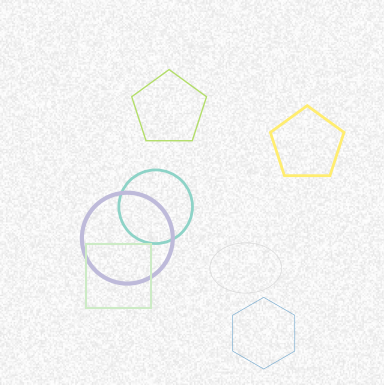[{"shape": "circle", "thickness": 2, "radius": 0.48, "center": [0.404, 0.463]}, {"shape": "circle", "thickness": 3, "radius": 0.59, "center": [0.331, 0.381]}, {"shape": "hexagon", "thickness": 0.5, "radius": 0.47, "center": [0.685, 0.135]}, {"shape": "pentagon", "thickness": 1, "radius": 0.51, "center": [0.439, 0.717]}, {"shape": "oval", "thickness": 0.5, "radius": 0.47, "center": [0.638, 0.304]}, {"shape": "square", "thickness": 1.5, "radius": 0.42, "center": [0.308, 0.283]}, {"shape": "pentagon", "thickness": 2, "radius": 0.5, "center": [0.798, 0.625]}]